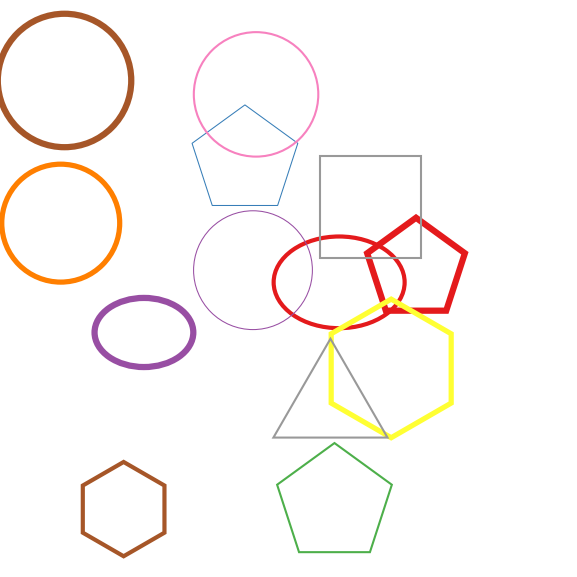[{"shape": "oval", "thickness": 2, "radius": 0.57, "center": [0.587, 0.51]}, {"shape": "pentagon", "thickness": 3, "radius": 0.44, "center": [0.72, 0.533]}, {"shape": "pentagon", "thickness": 0.5, "radius": 0.48, "center": [0.424, 0.721]}, {"shape": "pentagon", "thickness": 1, "radius": 0.52, "center": [0.579, 0.128]}, {"shape": "oval", "thickness": 3, "radius": 0.43, "center": [0.249, 0.423]}, {"shape": "circle", "thickness": 0.5, "radius": 0.51, "center": [0.438, 0.531]}, {"shape": "circle", "thickness": 2.5, "radius": 0.51, "center": [0.105, 0.613]}, {"shape": "hexagon", "thickness": 2.5, "radius": 0.6, "center": [0.677, 0.361]}, {"shape": "circle", "thickness": 3, "radius": 0.58, "center": [0.112, 0.86]}, {"shape": "hexagon", "thickness": 2, "radius": 0.41, "center": [0.214, 0.118]}, {"shape": "circle", "thickness": 1, "radius": 0.54, "center": [0.443, 0.836]}, {"shape": "square", "thickness": 1, "radius": 0.44, "center": [0.642, 0.641]}, {"shape": "triangle", "thickness": 1, "radius": 0.57, "center": [0.572, 0.298]}]